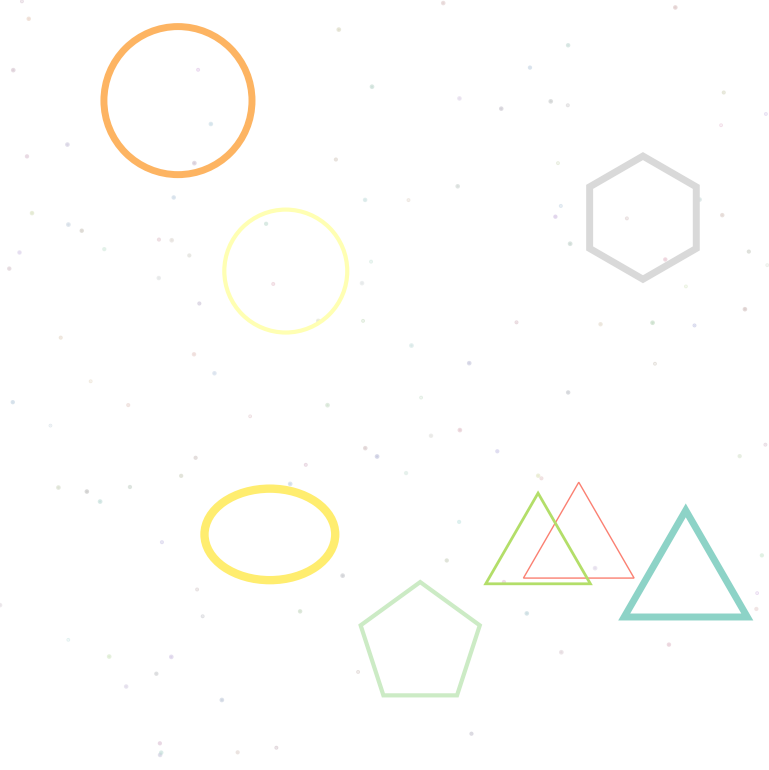[{"shape": "triangle", "thickness": 2.5, "radius": 0.46, "center": [0.891, 0.245]}, {"shape": "circle", "thickness": 1.5, "radius": 0.4, "center": [0.371, 0.648]}, {"shape": "triangle", "thickness": 0.5, "radius": 0.41, "center": [0.752, 0.291]}, {"shape": "circle", "thickness": 2.5, "radius": 0.48, "center": [0.231, 0.869]}, {"shape": "triangle", "thickness": 1, "radius": 0.39, "center": [0.699, 0.281]}, {"shape": "hexagon", "thickness": 2.5, "radius": 0.4, "center": [0.835, 0.717]}, {"shape": "pentagon", "thickness": 1.5, "radius": 0.41, "center": [0.546, 0.163]}, {"shape": "oval", "thickness": 3, "radius": 0.42, "center": [0.35, 0.306]}]